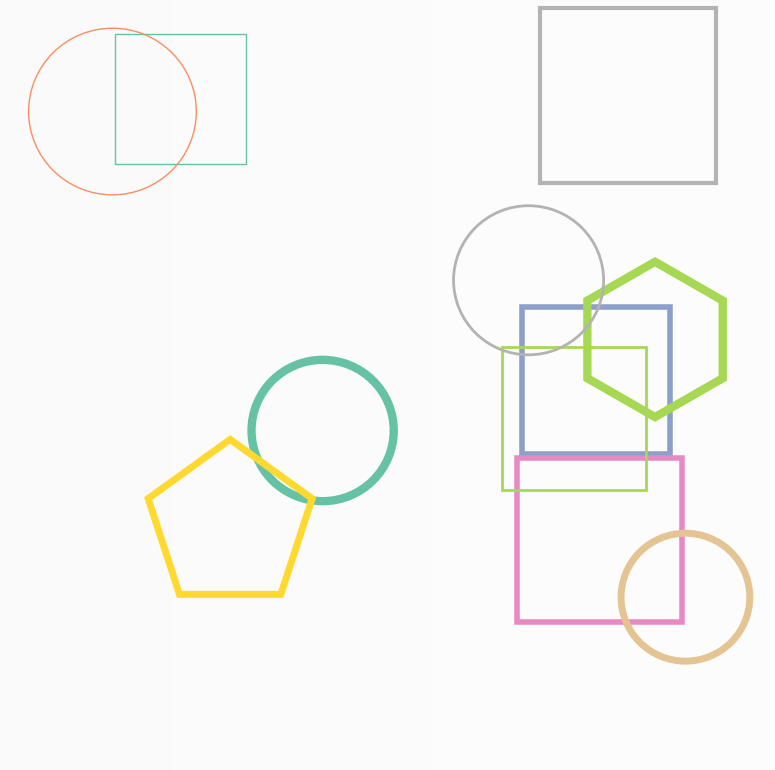[{"shape": "circle", "thickness": 3, "radius": 0.46, "center": [0.416, 0.441]}, {"shape": "square", "thickness": 0.5, "radius": 0.42, "center": [0.233, 0.871]}, {"shape": "circle", "thickness": 0.5, "radius": 0.54, "center": [0.145, 0.855]}, {"shape": "square", "thickness": 2, "radius": 0.48, "center": [0.769, 0.505]}, {"shape": "square", "thickness": 2, "radius": 0.53, "center": [0.773, 0.299]}, {"shape": "hexagon", "thickness": 3, "radius": 0.5, "center": [0.845, 0.559]}, {"shape": "square", "thickness": 1, "radius": 0.46, "center": [0.741, 0.457]}, {"shape": "pentagon", "thickness": 2.5, "radius": 0.56, "center": [0.297, 0.318]}, {"shape": "circle", "thickness": 2.5, "radius": 0.42, "center": [0.884, 0.224]}, {"shape": "square", "thickness": 1.5, "radius": 0.57, "center": [0.811, 0.876]}, {"shape": "circle", "thickness": 1, "radius": 0.48, "center": [0.682, 0.636]}]